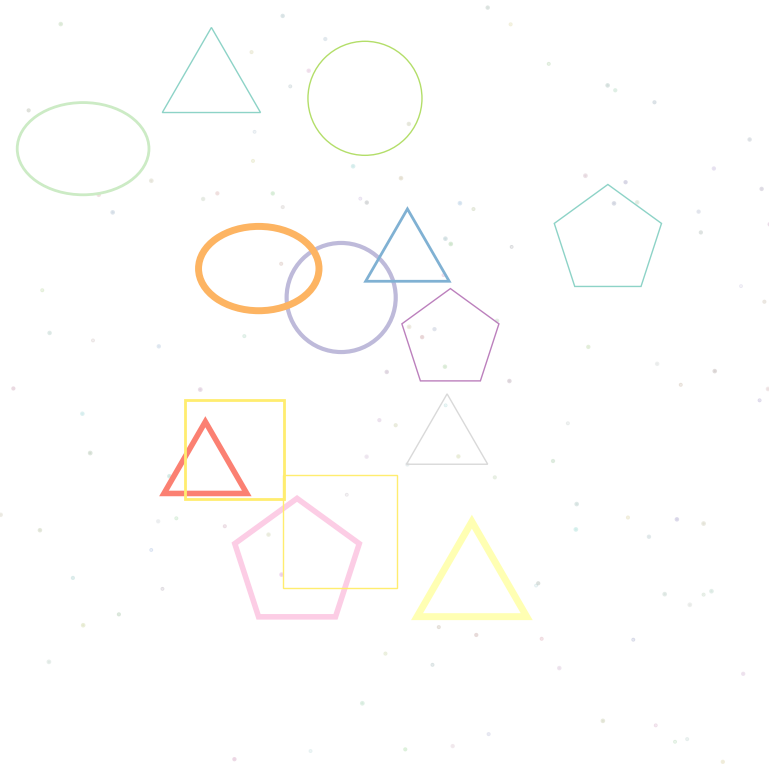[{"shape": "pentagon", "thickness": 0.5, "radius": 0.37, "center": [0.789, 0.687]}, {"shape": "triangle", "thickness": 0.5, "radius": 0.37, "center": [0.275, 0.891]}, {"shape": "triangle", "thickness": 2.5, "radius": 0.41, "center": [0.613, 0.24]}, {"shape": "circle", "thickness": 1.5, "radius": 0.35, "center": [0.443, 0.614]}, {"shape": "triangle", "thickness": 2, "radius": 0.31, "center": [0.267, 0.39]}, {"shape": "triangle", "thickness": 1, "radius": 0.31, "center": [0.529, 0.666]}, {"shape": "oval", "thickness": 2.5, "radius": 0.39, "center": [0.336, 0.651]}, {"shape": "circle", "thickness": 0.5, "radius": 0.37, "center": [0.474, 0.872]}, {"shape": "pentagon", "thickness": 2, "radius": 0.43, "center": [0.386, 0.268]}, {"shape": "triangle", "thickness": 0.5, "radius": 0.3, "center": [0.581, 0.428]}, {"shape": "pentagon", "thickness": 0.5, "radius": 0.33, "center": [0.585, 0.559]}, {"shape": "oval", "thickness": 1, "radius": 0.43, "center": [0.108, 0.807]}, {"shape": "square", "thickness": 1, "radius": 0.32, "center": [0.304, 0.416]}, {"shape": "square", "thickness": 0.5, "radius": 0.37, "center": [0.442, 0.31]}]